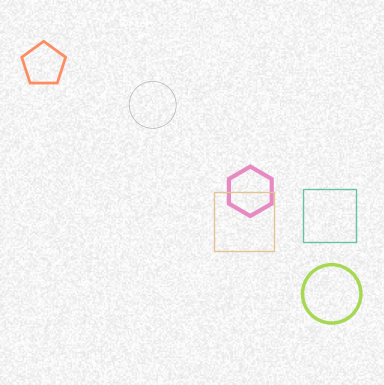[{"shape": "square", "thickness": 1, "radius": 0.34, "center": [0.856, 0.44]}, {"shape": "pentagon", "thickness": 2, "radius": 0.3, "center": [0.113, 0.833]}, {"shape": "hexagon", "thickness": 3, "radius": 0.32, "center": [0.65, 0.503]}, {"shape": "circle", "thickness": 2.5, "radius": 0.38, "center": [0.862, 0.237]}, {"shape": "square", "thickness": 1, "radius": 0.39, "center": [0.634, 0.425]}, {"shape": "circle", "thickness": 0.5, "radius": 0.31, "center": [0.397, 0.728]}]